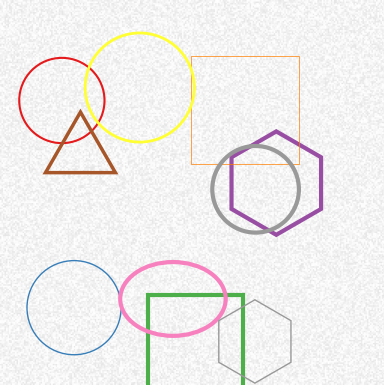[{"shape": "circle", "thickness": 1.5, "radius": 0.55, "center": [0.161, 0.739]}, {"shape": "circle", "thickness": 1, "radius": 0.61, "center": [0.192, 0.201]}, {"shape": "square", "thickness": 3, "radius": 0.62, "center": [0.508, 0.109]}, {"shape": "hexagon", "thickness": 3, "radius": 0.67, "center": [0.718, 0.524]}, {"shape": "square", "thickness": 0.5, "radius": 0.7, "center": [0.635, 0.714]}, {"shape": "circle", "thickness": 2, "radius": 0.71, "center": [0.363, 0.773]}, {"shape": "triangle", "thickness": 2.5, "radius": 0.52, "center": [0.209, 0.604]}, {"shape": "oval", "thickness": 3, "radius": 0.68, "center": [0.449, 0.224]}, {"shape": "hexagon", "thickness": 1, "radius": 0.54, "center": [0.662, 0.113]}, {"shape": "circle", "thickness": 3, "radius": 0.56, "center": [0.664, 0.508]}]